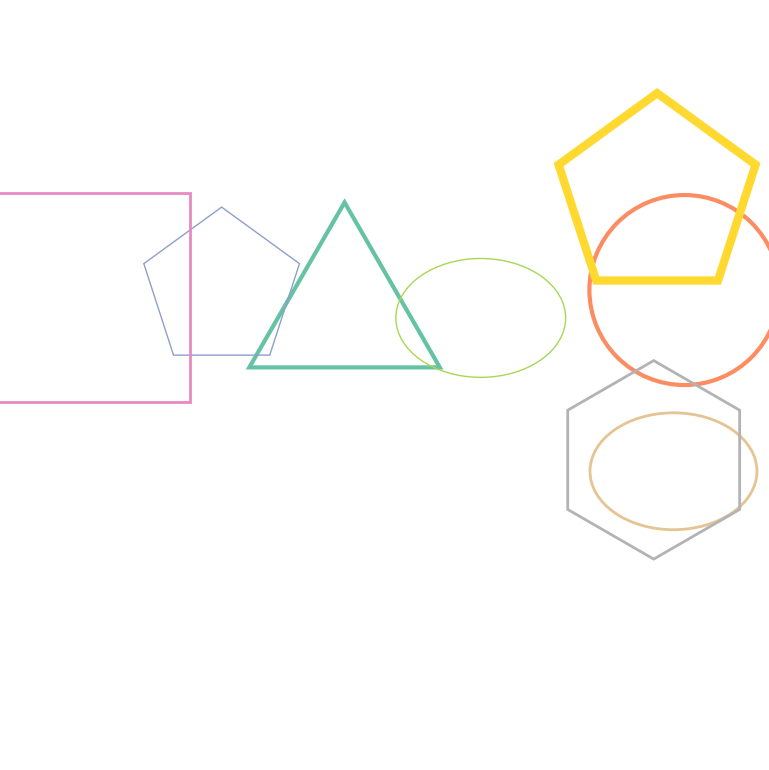[{"shape": "triangle", "thickness": 1.5, "radius": 0.71, "center": [0.448, 0.594]}, {"shape": "circle", "thickness": 1.5, "radius": 0.62, "center": [0.889, 0.623]}, {"shape": "pentagon", "thickness": 0.5, "radius": 0.53, "center": [0.288, 0.625]}, {"shape": "square", "thickness": 1, "radius": 0.68, "center": [0.111, 0.614]}, {"shape": "oval", "thickness": 0.5, "radius": 0.55, "center": [0.624, 0.587]}, {"shape": "pentagon", "thickness": 3, "radius": 0.67, "center": [0.853, 0.745]}, {"shape": "oval", "thickness": 1, "radius": 0.54, "center": [0.875, 0.388]}, {"shape": "hexagon", "thickness": 1, "radius": 0.64, "center": [0.849, 0.403]}]